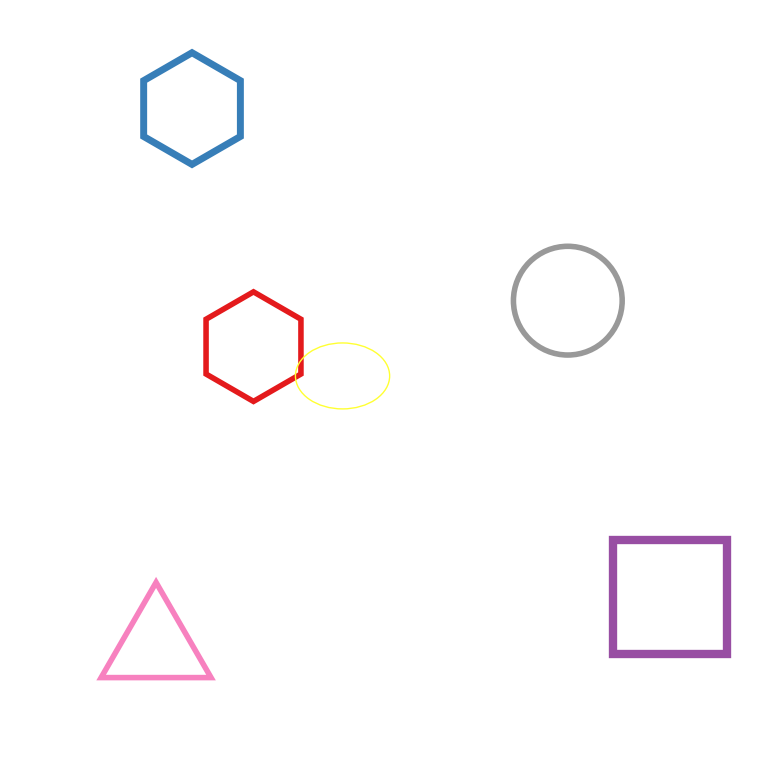[{"shape": "hexagon", "thickness": 2, "radius": 0.36, "center": [0.329, 0.55]}, {"shape": "hexagon", "thickness": 2.5, "radius": 0.36, "center": [0.249, 0.859]}, {"shape": "square", "thickness": 3, "radius": 0.37, "center": [0.87, 0.225]}, {"shape": "oval", "thickness": 0.5, "radius": 0.31, "center": [0.445, 0.512]}, {"shape": "triangle", "thickness": 2, "radius": 0.41, "center": [0.203, 0.161]}, {"shape": "circle", "thickness": 2, "radius": 0.35, "center": [0.737, 0.61]}]